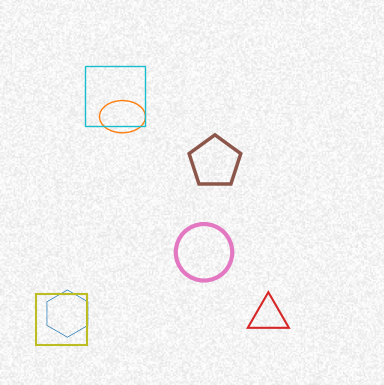[{"shape": "hexagon", "thickness": 0.5, "radius": 0.31, "center": [0.175, 0.185]}, {"shape": "oval", "thickness": 1, "radius": 0.3, "center": [0.318, 0.697]}, {"shape": "triangle", "thickness": 1.5, "radius": 0.31, "center": [0.697, 0.179]}, {"shape": "pentagon", "thickness": 2.5, "radius": 0.35, "center": [0.558, 0.579]}, {"shape": "circle", "thickness": 3, "radius": 0.37, "center": [0.53, 0.345]}, {"shape": "square", "thickness": 1.5, "radius": 0.34, "center": [0.16, 0.17]}, {"shape": "square", "thickness": 1, "radius": 0.39, "center": [0.3, 0.751]}]